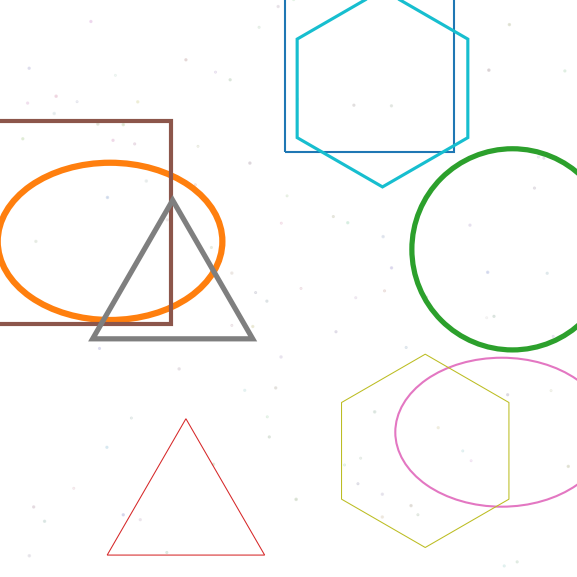[{"shape": "square", "thickness": 1, "radius": 0.73, "center": [0.639, 0.883]}, {"shape": "oval", "thickness": 3, "radius": 0.97, "center": [0.191, 0.581]}, {"shape": "circle", "thickness": 2.5, "radius": 0.87, "center": [0.887, 0.567]}, {"shape": "triangle", "thickness": 0.5, "radius": 0.79, "center": [0.322, 0.117]}, {"shape": "square", "thickness": 2, "radius": 0.88, "center": [0.121, 0.614]}, {"shape": "oval", "thickness": 1, "radius": 0.92, "center": [0.869, 0.251]}, {"shape": "triangle", "thickness": 2.5, "radius": 0.8, "center": [0.299, 0.492]}, {"shape": "hexagon", "thickness": 0.5, "radius": 0.84, "center": [0.736, 0.218]}, {"shape": "hexagon", "thickness": 1.5, "radius": 0.85, "center": [0.662, 0.846]}]